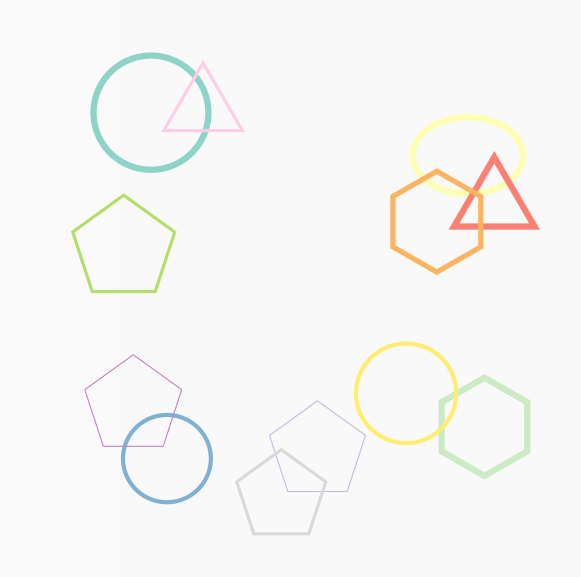[{"shape": "circle", "thickness": 3, "radius": 0.49, "center": [0.26, 0.804]}, {"shape": "oval", "thickness": 3, "radius": 0.47, "center": [0.805, 0.73]}, {"shape": "pentagon", "thickness": 0.5, "radius": 0.43, "center": [0.546, 0.218]}, {"shape": "triangle", "thickness": 3, "radius": 0.4, "center": [0.85, 0.647]}, {"shape": "circle", "thickness": 2, "radius": 0.38, "center": [0.287, 0.205]}, {"shape": "hexagon", "thickness": 2.5, "radius": 0.44, "center": [0.752, 0.615]}, {"shape": "pentagon", "thickness": 1.5, "radius": 0.46, "center": [0.213, 0.569]}, {"shape": "triangle", "thickness": 1.5, "radius": 0.39, "center": [0.349, 0.812]}, {"shape": "pentagon", "thickness": 1.5, "radius": 0.4, "center": [0.484, 0.14]}, {"shape": "pentagon", "thickness": 0.5, "radius": 0.44, "center": [0.229, 0.297]}, {"shape": "hexagon", "thickness": 3, "radius": 0.43, "center": [0.833, 0.26]}, {"shape": "circle", "thickness": 2, "radius": 0.43, "center": [0.699, 0.318]}]